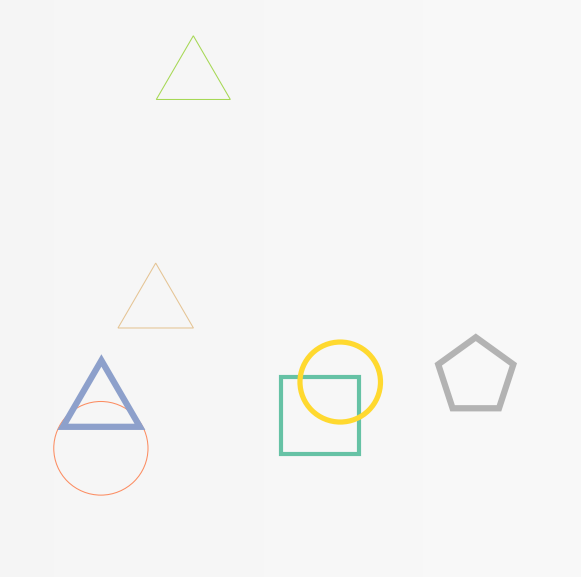[{"shape": "square", "thickness": 2, "radius": 0.33, "center": [0.55, 0.28]}, {"shape": "circle", "thickness": 0.5, "radius": 0.41, "center": [0.174, 0.223]}, {"shape": "triangle", "thickness": 3, "radius": 0.38, "center": [0.174, 0.298]}, {"shape": "triangle", "thickness": 0.5, "radius": 0.37, "center": [0.333, 0.864]}, {"shape": "circle", "thickness": 2.5, "radius": 0.35, "center": [0.585, 0.338]}, {"shape": "triangle", "thickness": 0.5, "radius": 0.37, "center": [0.268, 0.469]}, {"shape": "pentagon", "thickness": 3, "radius": 0.34, "center": [0.819, 0.347]}]